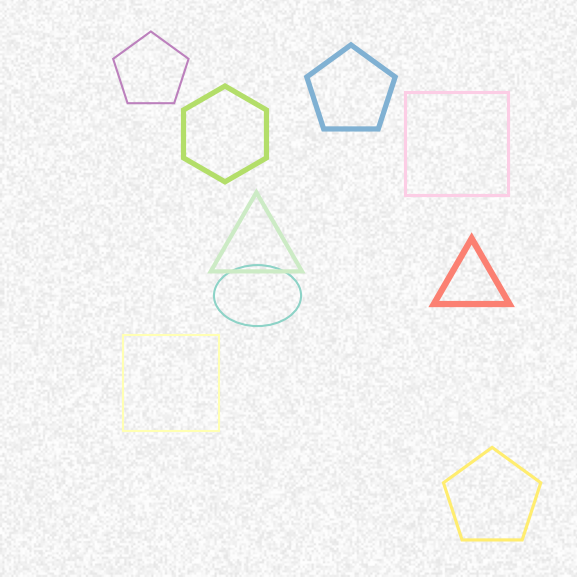[{"shape": "oval", "thickness": 1, "radius": 0.38, "center": [0.446, 0.487]}, {"shape": "square", "thickness": 1, "radius": 0.41, "center": [0.296, 0.336]}, {"shape": "triangle", "thickness": 3, "radius": 0.38, "center": [0.817, 0.511]}, {"shape": "pentagon", "thickness": 2.5, "radius": 0.4, "center": [0.608, 0.841]}, {"shape": "hexagon", "thickness": 2.5, "radius": 0.41, "center": [0.39, 0.767]}, {"shape": "square", "thickness": 1.5, "radius": 0.45, "center": [0.79, 0.75]}, {"shape": "pentagon", "thickness": 1, "radius": 0.34, "center": [0.261, 0.876]}, {"shape": "triangle", "thickness": 2, "radius": 0.46, "center": [0.444, 0.575]}, {"shape": "pentagon", "thickness": 1.5, "radius": 0.44, "center": [0.852, 0.136]}]